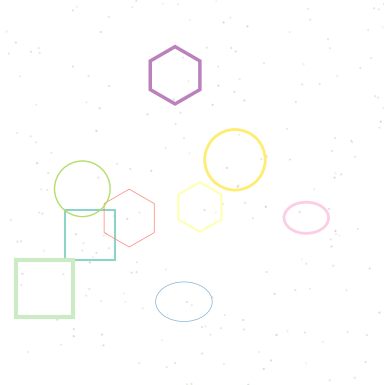[{"shape": "square", "thickness": 1.5, "radius": 0.32, "center": [0.233, 0.389]}, {"shape": "hexagon", "thickness": 1.5, "radius": 0.32, "center": [0.519, 0.462]}, {"shape": "hexagon", "thickness": 0.5, "radius": 0.38, "center": [0.336, 0.434]}, {"shape": "oval", "thickness": 0.5, "radius": 0.37, "center": [0.478, 0.216]}, {"shape": "circle", "thickness": 1, "radius": 0.36, "center": [0.214, 0.51]}, {"shape": "oval", "thickness": 2, "radius": 0.29, "center": [0.796, 0.434]}, {"shape": "hexagon", "thickness": 2.5, "radius": 0.37, "center": [0.455, 0.804]}, {"shape": "square", "thickness": 3, "radius": 0.37, "center": [0.115, 0.25]}, {"shape": "circle", "thickness": 2, "radius": 0.39, "center": [0.61, 0.585]}]